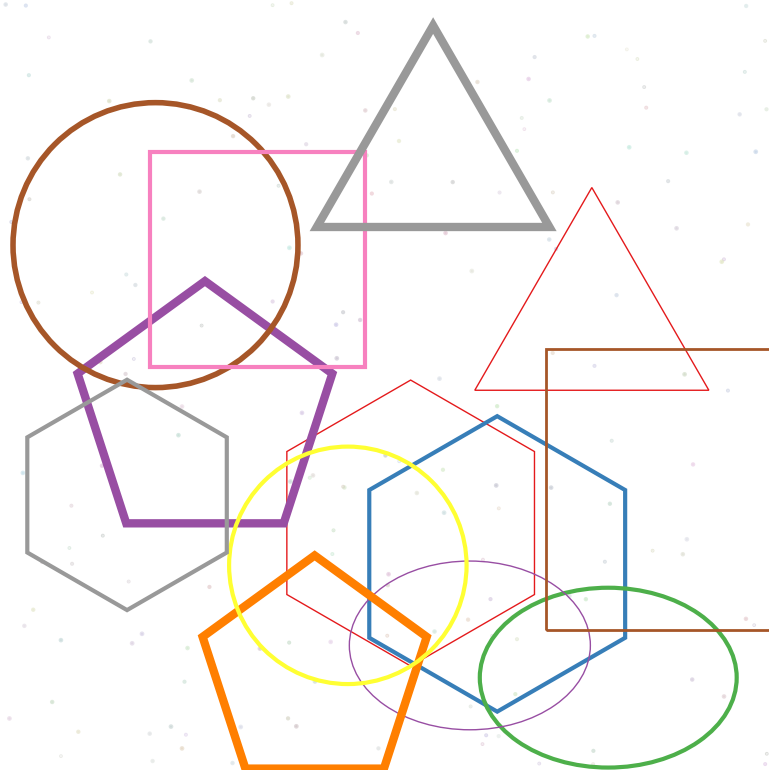[{"shape": "hexagon", "thickness": 0.5, "radius": 0.93, "center": [0.533, 0.321]}, {"shape": "triangle", "thickness": 0.5, "radius": 0.88, "center": [0.769, 0.581]}, {"shape": "hexagon", "thickness": 1.5, "radius": 0.96, "center": [0.646, 0.268]}, {"shape": "oval", "thickness": 1.5, "radius": 0.83, "center": [0.79, 0.12]}, {"shape": "pentagon", "thickness": 3, "radius": 0.87, "center": [0.266, 0.461]}, {"shape": "oval", "thickness": 0.5, "radius": 0.78, "center": [0.61, 0.162]}, {"shape": "pentagon", "thickness": 3, "radius": 0.77, "center": [0.409, 0.126]}, {"shape": "circle", "thickness": 1.5, "radius": 0.77, "center": [0.452, 0.266]}, {"shape": "circle", "thickness": 2, "radius": 0.93, "center": [0.202, 0.682]}, {"shape": "square", "thickness": 1, "radius": 0.91, "center": [0.892, 0.364]}, {"shape": "square", "thickness": 1.5, "radius": 0.7, "center": [0.334, 0.663]}, {"shape": "triangle", "thickness": 3, "radius": 0.87, "center": [0.563, 0.792]}, {"shape": "hexagon", "thickness": 1.5, "radius": 0.75, "center": [0.165, 0.357]}]